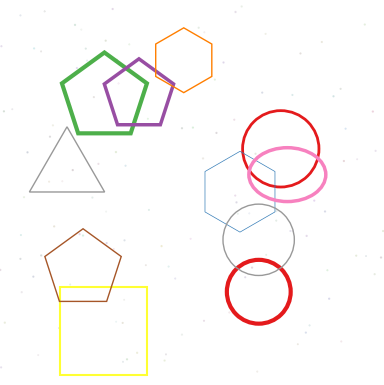[{"shape": "circle", "thickness": 3, "radius": 0.41, "center": [0.672, 0.242]}, {"shape": "circle", "thickness": 2, "radius": 0.5, "center": [0.729, 0.613]}, {"shape": "hexagon", "thickness": 0.5, "radius": 0.52, "center": [0.623, 0.502]}, {"shape": "pentagon", "thickness": 3, "radius": 0.58, "center": [0.271, 0.748]}, {"shape": "pentagon", "thickness": 2.5, "radius": 0.47, "center": [0.361, 0.753]}, {"shape": "hexagon", "thickness": 1, "radius": 0.42, "center": [0.477, 0.844]}, {"shape": "square", "thickness": 1.5, "radius": 0.57, "center": [0.268, 0.14]}, {"shape": "pentagon", "thickness": 1, "radius": 0.52, "center": [0.216, 0.301]}, {"shape": "oval", "thickness": 2.5, "radius": 0.5, "center": [0.746, 0.546]}, {"shape": "circle", "thickness": 1, "radius": 0.46, "center": [0.672, 0.377]}, {"shape": "triangle", "thickness": 1, "radius": 0.56, "center": [0.174, 0.558]}]